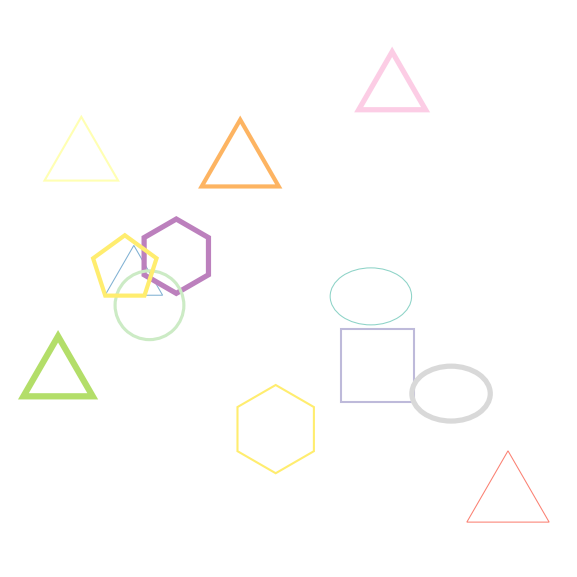[{"shape": "oval", "thickness": 0.5, "radius": 0.35, "center": [0.642, 0.486]}, {"shape": "triangle", "thickness": 1, "radius": 0.37, "center": [0.141, 0.723]}, {"shape": "square", "thickness": 1, "radius": 0.32, "center": [0.654, 0.366]}, {"shape": "triangle", "thickness": 0.5, "radius": 0.41, "center": [0.88, 0.136]}, {"shape": "triangle", "thickness": 0.5, "radius": 0.29, "center": [0.232, 0.517]}, {"shape": "triangle", "thickness": 2, "radius": 0.39, "center": [0.416, 0.715]}, {"shape": "triangle", "thickness": 3, "radius": 0.35, "center": [0.101, 0.348]}, {"shape": "triangle", "thickness": 2.5, "radius": 0.33, "center": [0.679, 0.843]}, {"shape": "oval", "thickness": 2.5, "radius": 0.34, "center": [0.781, 0.318]}, {"shape": "hexagon", "thickness": 2.5, "radius": 0.32, "center": [0.305, 0.556]}, {"shape": "circle", "thickness": 1.5, "radius": 0.3, "center": [0.259, 0.471]}, {"shape": "pentagon", "thickness": 2, "radius": 0.29, "center": [0.216, 0.534]}, {"shape": "hexagon", "thickness": 1, "radius": 0.38, "center": [0.477, 0.256]}]